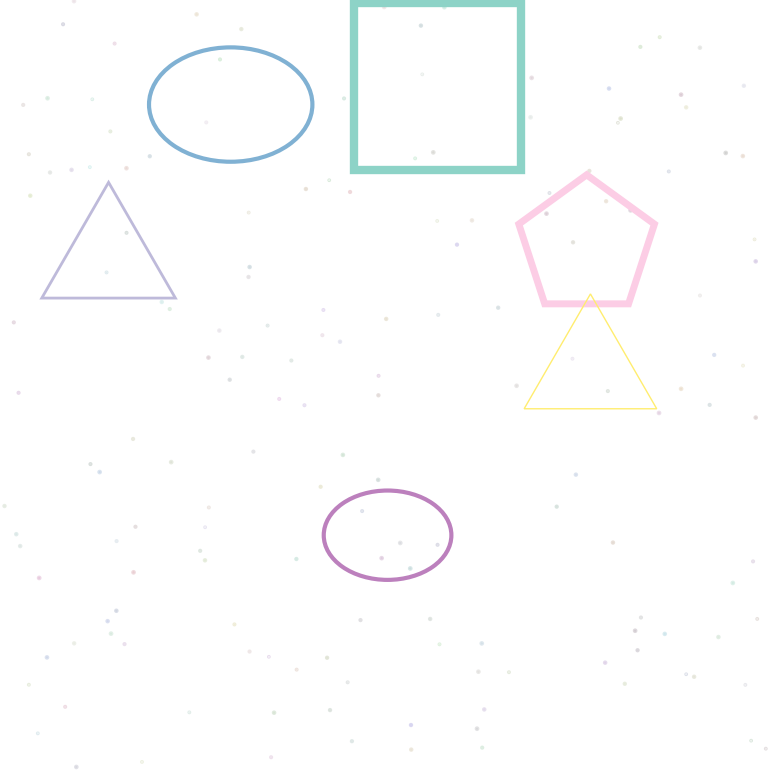[{"shape": "square", "thickness": 3, "radius": 0.54, "center": [0.568, 0.888]}, {"shape": "triangle", "thickness": 1, "radius": 0.5, "center": [0.141, 0.663]}, {"shape": "oval", "thickness": 1.5, "radius": 0.53, "center": [0.3, 0.864]}, {"shape": "pentagon", "thickness": 2.5, "radius": 0.46, "center": [0.762, 0.68]}, {"shape": "oval", "thickness": 1.5, "radius": 0.41, "center": [0.503, 0.305]}, {"shape": "triangle", "thickness": 0.5, "radius": 0.5, "center": [0.767, 0.519]}]